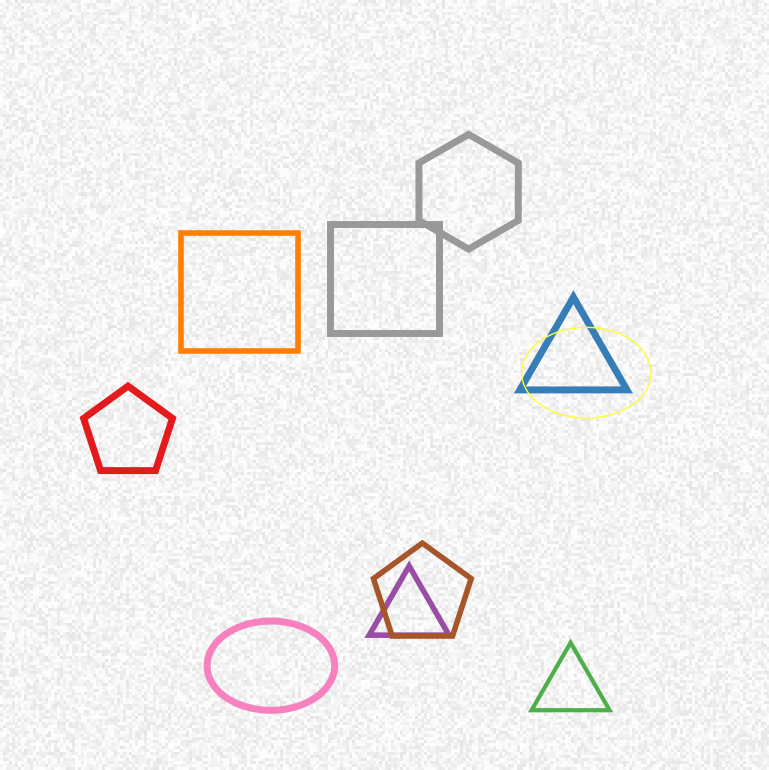[{"shape": "pentagon", "thickness": 2.5, "radius": 0.3, "center": [0.166, 0.438]}, {"shape": "triangle", "thickness": 2.5, "radius": 0.4, "center": [0.745, 0.534]}, {"shape": "triangle", "thickness": 1.5, "radius": 0.29, "center": [0.741, 0.107]}, {"shape": "triangle", "thickness": 2, "radius": 0.3, "center": [0.531, 0.205]}, {"shape": "square", "thickness": 2, "radius": 0.38, "center": [0.311, 0.621]}, {"shape": "oval", "thickness": 0.5, "radius": 0.42, "center": [0.762, 0.516]}, {"shape": "pentagon", "thickness": 2, "radius": 0.33, "center": [0.548, 0.228]}, {"shape": "oval", "thickness": 2.5, "radius": 0.41, "center": [0.352, 0.135]}, {"shape": "hexagon", "thickness": 2.5, "radius": 0.37, "center": [0.609, 0.751]}, {"shape": "square", "thickness": 2.5, "radius": 0.35, "center": [0.5, 0.638]}]